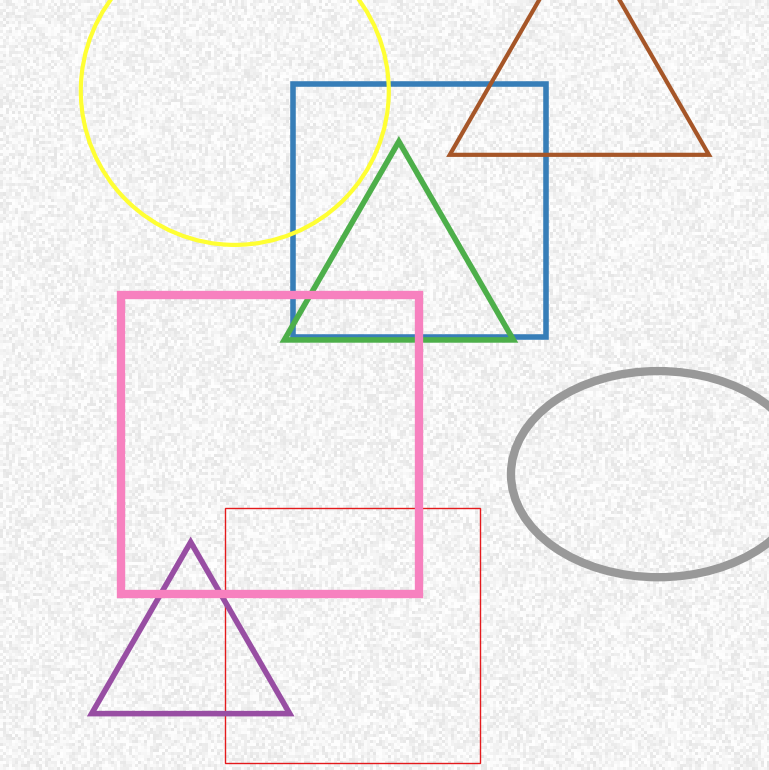[{"shape": "square", "thickness": 0.5, "radius": 0.83, "center": [0.458, 0.174]}, {"shape": "square", "thickness": 2, "radius": 0.82, "center": [0.545, 0.726]}, {"shape": "triangle", "thickness": 2, "radius": 0.86, "center": [0.518, 0.644]}, {"shape": "triangle", "thickness": 2, "radius": 0.74, "center": [0.248, 0.147]}, {"shape": "circle", "thickness": 1.5, "radius": 1.0, "center": [0.305, 0.882]}, {"shape": "triangle", "thickness": 1.5, "radius": 0.97, "center": [0.752, 0.896]}, {"shape": "square", "thickness": 3, "radius": 0.97, "center": [0.351, 0.423]}, {"shape": "oval", "thickness": 3, "radius": 0.96, "center": [0.855, 0.384]}]